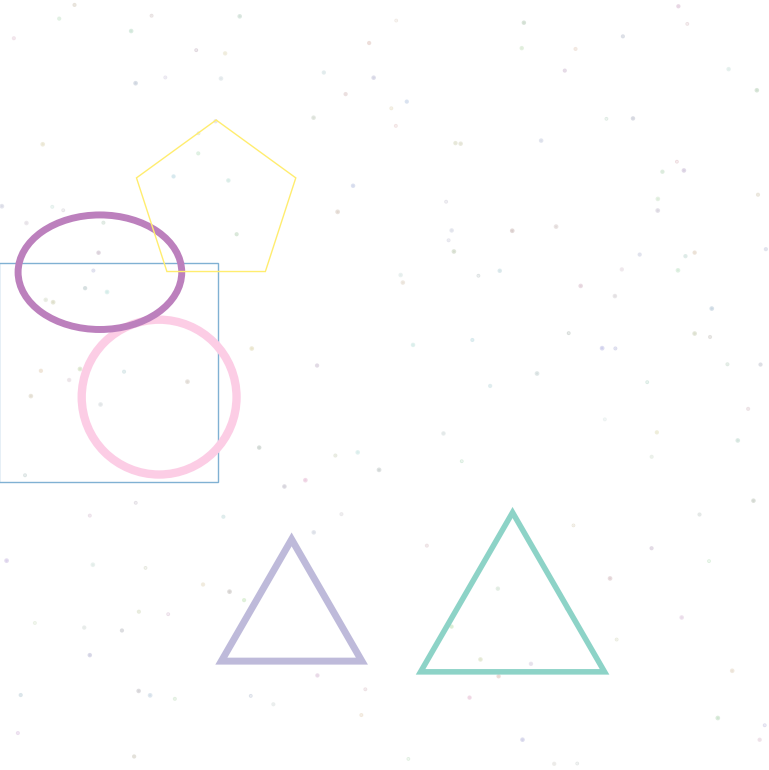[{"shape": "triangle", "thickness": 2, "radius": 0.69, "center": [0.666, 0.196]}, {"shape": "triangle", "thickness": 2.5, "radius": 0.53, "center": [0.379, 0.194]}, {"shape": "square", "thickness": 0.5, "radius": 0.71, "center": [0.141, 0.516]}, {"shape": "circle", "thickness": 3, "radius": 0.5, "center": [0.207, 0.484]}, {"shape": "oval", "thickness": 2.5, "radius": 0.53, "center": [0.13, 0.646]}, {"shape": "pentagon", "thickness": 0.5, "radius": 0.54, "center": [0.281, 0.735]}]